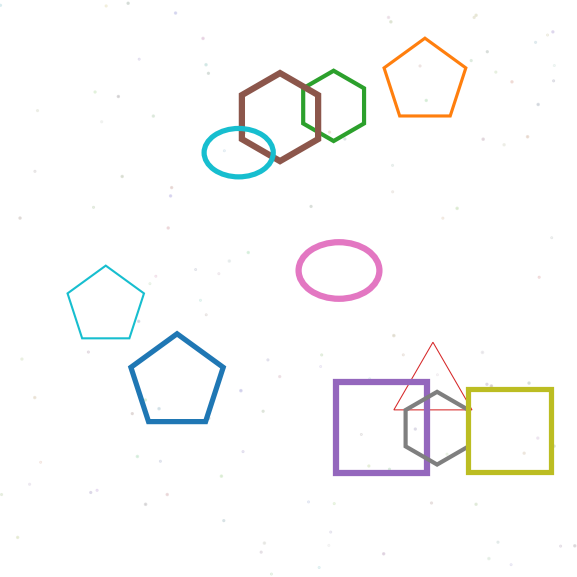[{"shape": "pentagon", "thickness": 2.5, "radius": 0.42, "center": [0.307, 0.337]}, {"shape": "pentagon", "thickness": 1.5, "radius": 0.37, "center": [0.736, 0.859]}, {"shape": "hexagon", "thickness": 2, "radius": 0.3, "center": [0.578, 0.816]}, {"shape": "triangle", "thickness": 0.5, "radius": 0.39, "center": [0.75, 0.328]}, {"shape": "square", "thickness": 3, "radius": 0.39, "center": [0.661, 0.259]}, {"shape": "hexagon", "thickness": 3, "radius": 0.38, "center": [0.485, 0.796]}, {"shape": "oval", "thickness": 3, "radius": 0.35, "center": [0.587, 0.531]}, {"shape": "hexagon", "thickness": 2, "radius": 0.31, "center": [0.757, 0.258]}, {"shape": "square", "thickness": 2.5, "radius": 0.36, "center": [0.883, 0.253]}, {"shape": "pentagon", "thickness": 1, "radius": 0.35, "center": [0.183, 0.47]}, {"shape": "oval", "thickness": 2.5, "radius": 0.3, "center": [0.413, 0.735]}]